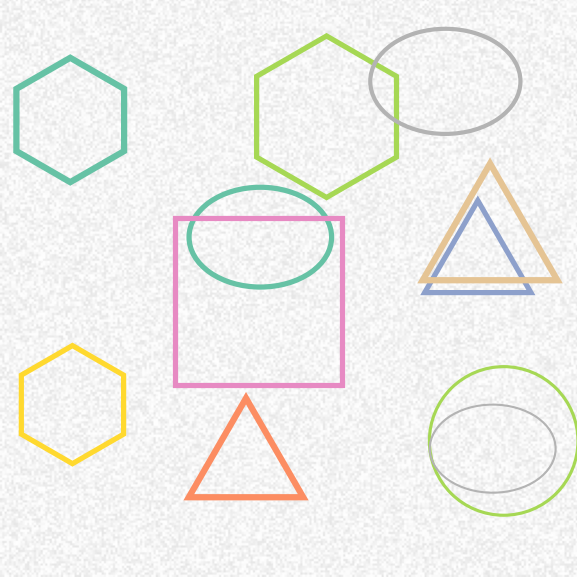[{"shape": "oval", "thickness": 2.5, "radius": 0.62, "center": [0.451, 0.588]}, {"shape": "hexagon", "thickness": 3, "radius": 0.54, "center": [0.122, 0.791]}, {"shape": "triangle", "thickness": 3, "radius": 0.57, "center": [0.426, 0.195]}, {"shape": "triangle", "thickness": 2.5, "radius": 0.53, "center": [0.827, 0.546]}, {"shape": "square", "thickness": 2.5, "radius": 0.72, "center": [0.448, 0.477]}, {"shape": "circle", "thickness": 1.5, "radius": 0.64, "center": [0.872, 0.236]}, {"shape": "hexagon", "thickness": 2.5, "radius": 0.7, "center": [0.565, 0.797]}, {"shape": "hexagon", "thickness": 2.5, "radius": 0.51, "center": [0.125, 0.298]}, {"shape": "triangle", "thickness": 3, "radius": 0.67, "center": [0.849, 0.581]}, {"shape": "oval", "thickness": 2, "radius": 0.65, "center": [0.771, 0.858]}, {"shape": "oval", "thickness": 1, "radius": 0.54, "center": [0.853, 0.222]}]